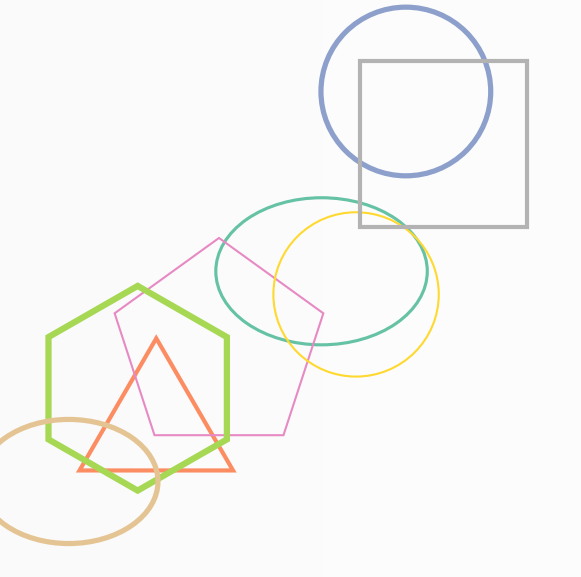[{"shape": "oval", "thickness": 1.5, "radius": 0.91, "center": [0.553, 0.529]}, {"shape": "triangle", "thickness": 2, "radius": 0.76, "center": [0.269, 0.261]}, {"shape": "circle", "thickness": 2.5, "radius": 0.73, "center": [0.698, 0.841]}, {"shape": "pentagon", "thickness": 1, "radius": 0.94, "center": [0.377, 0.398]}, {"shape": "hexagon", "thickness": 3, "radius": 0.89, "center": [0.237, 0.327]}, {"shape": "circle", "thickness": 1, "radius": 0.71, "center": [0.613, 0.489]}, {"shape": "oval", "thickness": 2.5, "radius": 0.77, "center": [0.118, 0.165]}, {"shape": "square", "thickness": 2, "radius": 0.72, "center": [0.763, 0.75]}]